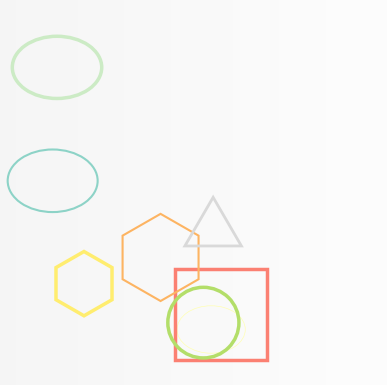[{"shape": "oval", "thickness": 1.5, "radius": 0.58, "center": [0.136, 0.53]}, {"shape": "oval", "thickness": 0.5, "radius": 0.44, "center": [0.545, 0.144]}, {"shape": "square", "thickness": 2.5, "radius": 0.59, "center": [0.571, 0.182]}, {"shape": "hexagon", "thickness": 1.5, "radius": 0.57, "center": [0.414, 0.331]}, {"shape": "circle", "thickness": 2.5, "radius": 0.46, "center": [0.525, 0.162]}, {"shape": "triangle", "thickness": 2, "radius": 0.42, "center": [0.55, 0.403]}, {"shape": "oval", "thickness": 2.5, "radius": 0.58, "center": [0.147, 0.825]}, {"shape": "hexagon", "thickness": 2.5, "radius": 0.42, "center": [0.217, 0.263]}]